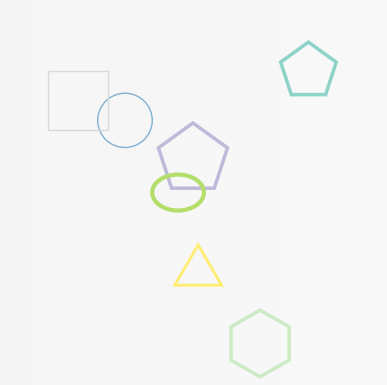[{"shape": "pentagon", "thickness": 2.5, "radius": 0.38, "center": [0.796, 0.815]}, {"shape": "pentagon", "thickness": 2.5, "radius": 0.47, "center": [0.498, 0.587]}, {"shape": "circle", "thickness": 1, "radius": 0.35, "center": [0.323, 0.687]}, {"shape": "oval", "thickness": 3, "radius": 0.33, "center": [0.459, 0.5]}, {"shape": "square", "thickness": 1, "radius": 0.39, "center": [0.202, 0.739]}, {"shape": "hexagon", "thickness": 2.5, "radius": 0.43, "center": [0.671, 0.108]}, {"shape": "triangle", "thickness": 2, "radius": 0.35, "center": [0.511, 0.294]}]